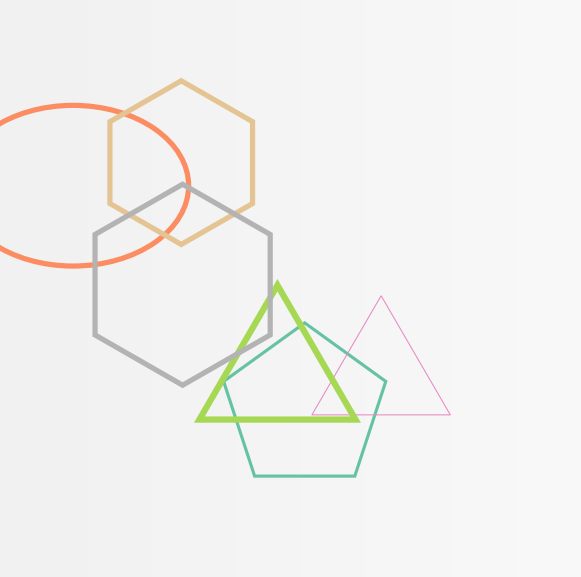[{"shape": "pentagon", "thickness": 1.5, "radius": 0.73, "center": [0.524, 0.293]}, {"shape": "oval", "thickness": 2.5, "radius": 0.99, "center": [0.126, 0.678]}, {"shape": "triangle", "thickness": 0.5, "radius": 0.69, "center": [0.656, 0.35]}, {"shape": "triangle", "thickness": 3, "radius": 0.78, "center": [0.477, 0.35]}, {"shape": "hexagon", "thickness": 2.5, "radius": 0.71, "center": [0.312, 0.718]}, {"shape": "hexagon", "thickness": 2.5, "radius": 0.87, "center": [0.314, 0.506]}]